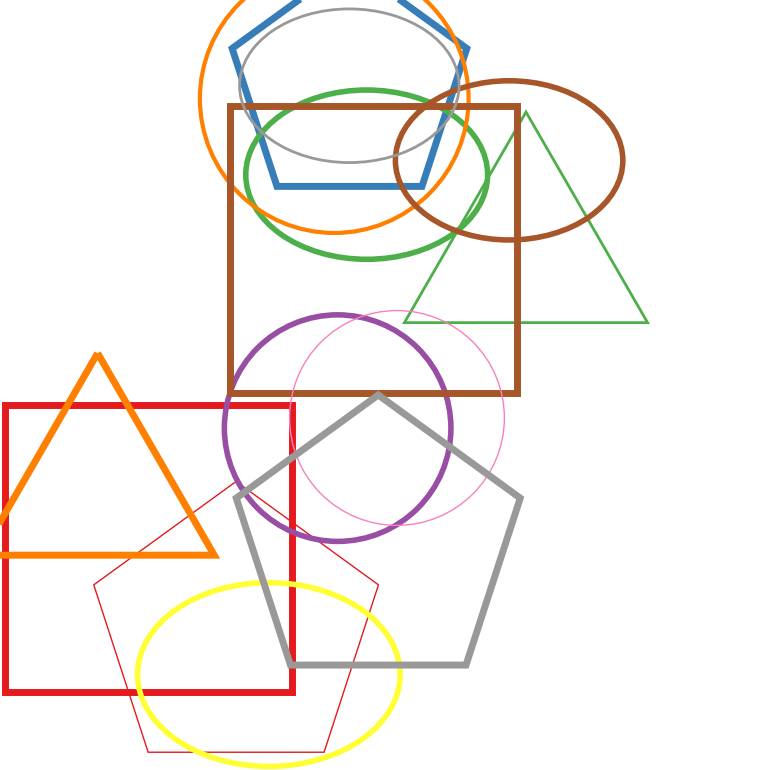[{"shape": "pentagon", "thickness": 0.5, "radius": 0.97, "center": [0.307, 0.18]}, {"shape": "square", "thickness": 2.5, "radius": 0.93, "center": [0.193, 0.288]}, {"shape": "pentagon", "thickness": 2.5, "radius": 0.8, "center": [0.454, 0.888]}, {"shape": "oval", "thickness": 2, "radius": 0.79, "center": [0.476, 0.773]}, {"shape": "triangle", "thickness": 1, "radius": 0.91, "center": [0.683, 0.672]}, {"shape": "circle", "thickness": 2, "radius": 0.74, "center": [0.438, 0.444]}, {"shape": "circle", "thickness": 1.5, "radius": 0.87, "center": [0.434, 0.872]}, {"shape": "triangle", "thickness": 2.5, "radius": 0.87, "center": [0.127, 0.366]}, {"shape": "oval", "thickness": 2, "radius": 0.85, "center": [0.349, 0.124]}, {"shape": "oval", "thickness": 2, "radius": 0.74, "center": [0.661, 0.792]}, {"shape": "square", "thickness": 2.5, "radius": 0.93, "center": [0.485, 0.676]}, {"shape": "circle", "thickness": 0.5, "radius": 0.7, "center": [0.516, 0.457]}, {"shape": "oval", "thickness": 1, "radius": 0.71, "center": [0.454, 0.889]}, {"shape": "pentagon", "thickness": 2.5, "radius": 0.97, "center": [0.491, 0.293]}]